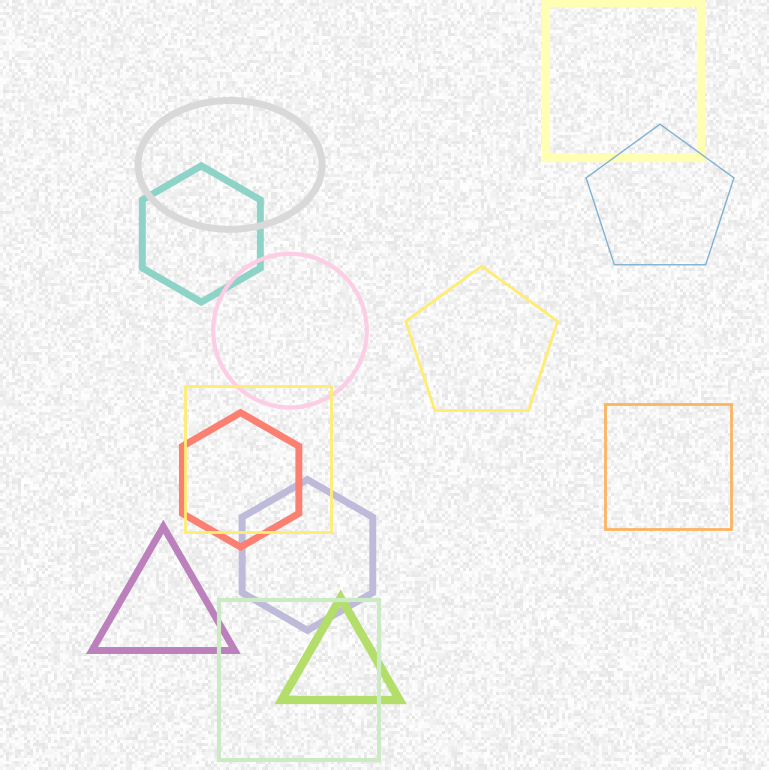[{"shape": "hexagon", "thickness": 2.5, "radius": 0.44, "center": [0.261, 0.696]}, {"shape": "square", "thickness": 3, "radius": 0.5, "center": [0.809, 0.895]}, {"shape": "hexagon", "thickness": 2.5, "radius": 0.49, "center": [0.399, 0.279]}, {"shape": "hexagon", "thickness": 2.5, "radius": 0.44, "center": [0.313, 0.377]}, {"shape": "pentagon", "thickness": 0.5, "radius": 0.5, "center": [0.857, 0.738]}, {"shape": "square", "thickness": 1, "radius": 0.41, "center": [0.867, 0.394]}, {"shape": "triangle", "thickness": 3, "radius": 0.44, "center": [0.442, 0.135]}, {"shape": "circle", "thickness": 1.5, "radius": 0.5, "center": [0.377, 0.571]}, {"shape": "oval", "thickness": 2.5, "radius": 0.6, "center": [0.299, 0.786]}, {"shape": "triangle", "thickness": 2.5, "radius": 0.54, "center": [0.212, 0.209]}, {"shape": "square", "thickness": 1.5, "radius": 0.52, "center": [0.388, 0.117]}, {"shape": "pentagon", "thickness": 1, "radius": 0.52, "center": [0.626, 0.551]}, {"shape": "square", "thickness": 1, "radius": 0.48, "center": [0.335, 0.404]}]